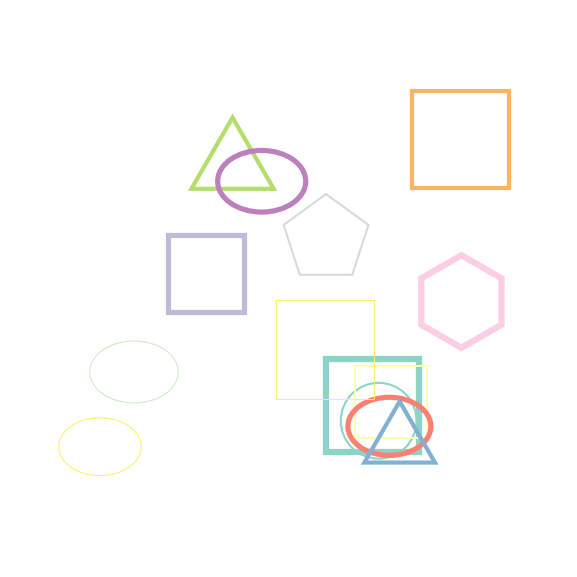[{"shape": "circle", "thickness": 1, "radius": 0.33, "center": [0.656, 0.271]}, {"shape": "square", "thickness": 3, "radius": 0.4, "center": [0.645, 0.296]}, {"shape": "square", "thickness": 1, "radius": 0.31, "center": [0.677, 0.303]}, {"shape": "square", "thickness": 2.5, "radius": 0.33, "center": [0.357, 0.526]}, {"shape": "oval", "thickness": 2.5, "radius": 0.36, "center": [0.674, 0.261]}, {"shape": "triangle", "thickness": 2, "radius": 0.35, "center": [0.692, 0.233]}, {"shape": "square", "thickness": 2, "radius": 0.42, "center": [0.797, 0.758]}, {"shape": "triangle", "thickness": 2, "radius": 0.41, "center": [0.403, 0.713]}, {"shape": "hexagon", "thickness": 3, "radius": 0.4, "center": [0.799, 0.477]}, {"shape": "pentagon", "thickness": 1, "radius": 0.39, "center": [0.565, 0.586]}, {"shape": "oval", "thickness": 2.5, "radius": 0.38, "center": [0.453, 0.685]}, {"shape": "oval", "thickness": 0.5, "radius": 0.38, "center": [0.232, 0.355]}, {"shape": "oval", "thickness": 0.5, "radius": 0.36, "center": [0.173, 0.226]}, {"shape": "square", "thickness": 0.5, "radius": 0.43, "center": [0.563, 0.394]}]